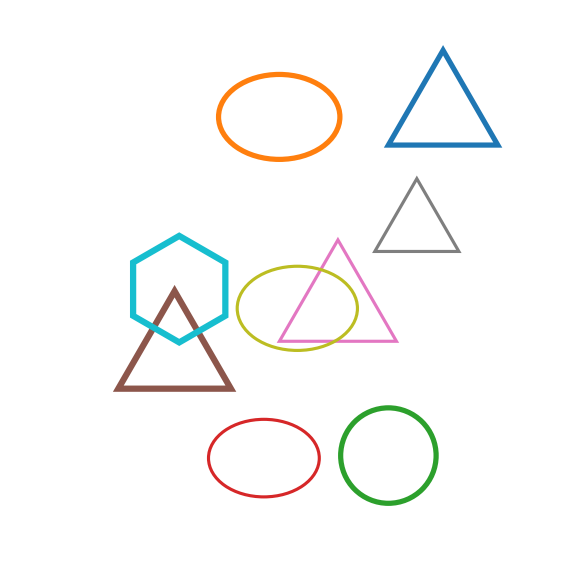[{"shape": "triangle", "thickness": 2.5, "radius": 0.55, "center": [0.767, 0.803]}, {"shape": "oval", "thickness": 2.5, "radius": 0.53, "center": [0.484, 0.797]}, {"shape": "circle", "thickness": 2.5, "radius": 0.41, "center": [0.673, 0.21]}, {"shape": "oval", "thickness": 1.5, "radius": 0.48, "center": [0.457, 0.206]}, {"shape": "triangle", "thickness": 3, "radius": 0.56, "center": [0.302, 0.382]}, {"shape": "triangle", "thickness": 1.5, "radius": 0.59, "center": [0.585, 0.467]}, {"shape": "triangle", "thickness": 1.5, "radius": 0.42, "center": [0.722, 0.606]}, {"shape": "oval", "thickness": 1.5, "radius": 0.52, "center": [0.515, 0.465]}, {"shape": "hexagon", "thickness": 3, "radius": 0.46, "center": [0.31, 0.498]}]